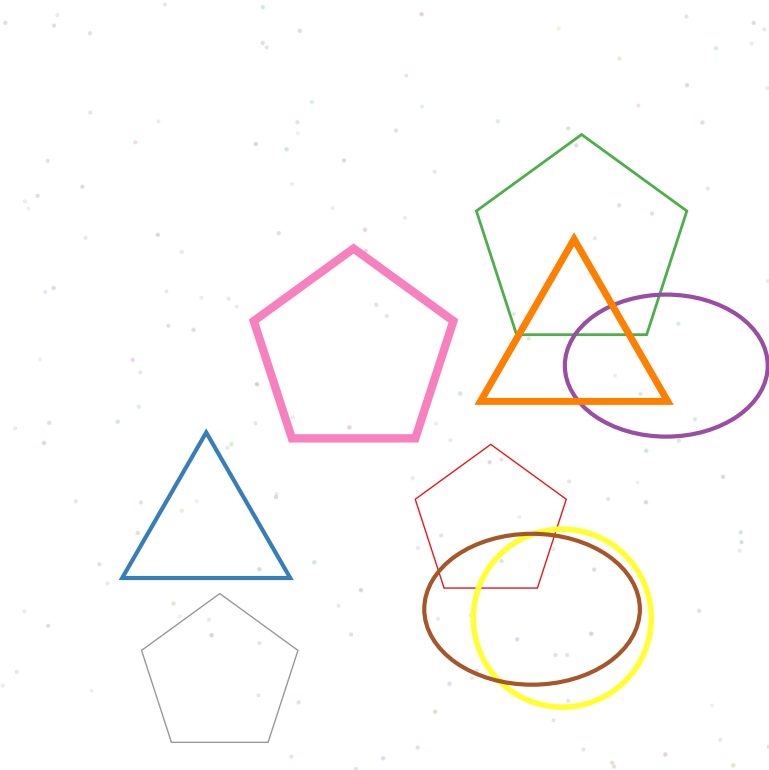[{"shape": "pentagon", "thickness": 0.5, "radius": 0.52, "center": [0.637, 0.32]}, {"shape": "triangle", "thickness": 1.5, "radius": 0.63, "center": [0.268, 0.312]}, {"shape": "pentagon", "thickness": 1, "radius": 0.72, "center": [0.755, 0.682]}, {"shape": "oval", "thickness": 1.5, "radius": 0.66, "center": [0.865, 0.525]}, {"shape": "triangle", "thickness": 2.5, "radius": 0.7, "center": [0.746, 0.549]}, {"shape": "circle", "thickness": 2, "radius": 0.58, "center": [0.73, 0.197]}, {"shape": "oval", "thickness": 1.5, "radius": 0.7, "center": [0.691, 0.209]}, {"shape": "pentagon", "thickness": 3, "radius": 0.68, "center": [0.459, 0.541]}, {"shape": "pentagon", "thickness": 0.5, "radius": 0.53, "center": [0.285, 0.122]}]